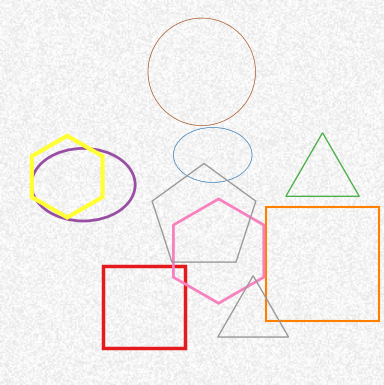[{"shape": "square", "thickness": 2.5, "radius": 0.53, "center": [0.375, 0.201]}, {"shape": "oval", "thickness": 0.5, "radius": 0.51, "center": [0.553, 0.598]}, {"shape": "triangle", "thickness": 1, "radius": 0.55, "center": [0.838, 0.545]}, {"shape": "oval", "thickness": 2, "radius": 0.67, "center": [0.216, 0.52]}, {"shape": "square", "thickness": 1.5, "radius": 0.74, "center": [0.838, 0.315]}, {"shape": "hexagon", "thickness": 3, "radius": 0.53, "center": [0.174, 0.541]}, {"shape": "circle", "thickness": 0.5, "radius": 0.7, "center": [0.524, 0.813]}, {"shape": "hexagon", "thickness": 2, "radius": 0.68, "center": [0.568, 0.348]}, {"shape": "pentagon", "thickness": 1, "radius": 0.71, "center": [0.53, 0.434]}, {"shape": "triangle", "thickness": 1, "radius": 0.53, "center": [0.658, 0.178]}]